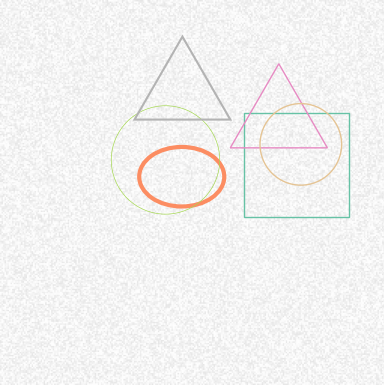[{"shape": "square", "thickness": 1, "radius": 0.68, "center": [0.771, 0.571]}, {"shape": "oval", "thickness": 3, "radius": 0.55, "center": [0.472, 0.541]}, {"shape": "triangle", "thickness": 1, "radius": 0.73, "center": [0.724, 0.689]}, {"shape": "circle", "thickness": 0.5, "radius": 0.7, "center": [0.43, 0.585]}, {"shape": "circle", "thickness": 1, "radius": 0.53, "center": [0.781, 0.625]}, {"shape": "triangle", "thickness": 1.5, "radius": 0.72, "center": [0.474, 0.761]}]